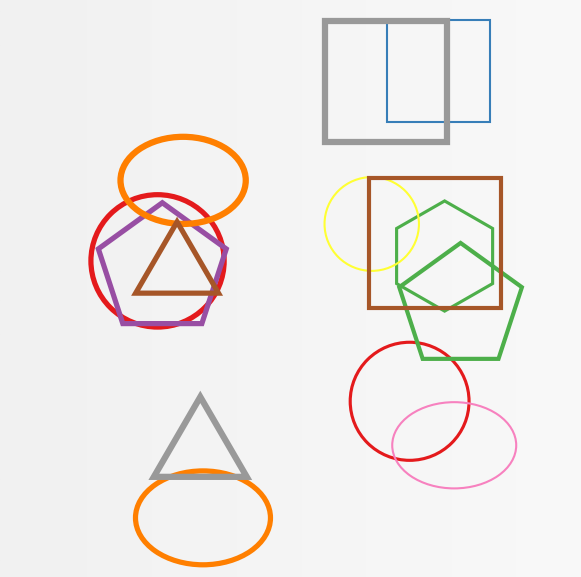[{"shape": "circle", "thickness": 2.5, "radius": 0.57, "center": [0.271, 0.547]}, {"shape": "circle", "thickness": 1.5, "radius": 0.51, "center": [0.705, 0.304]}, {"shape": "square", "thickness": 1, "radius": 0.44, "center": [0.754, 0.875]}, {"shape": "hexagon", "thickness": 1.5, "radius": 0.48, "center": [0.765, 0.556]}, {"shape": "pentagon", "thickness": 2, "radius": 0.55, "center": [0.792, 0.467]}, {"shape": "pentagon", "thickness": 2.5, "radius": 0.58, "center": [0.279, 0.532]}, {"shape": "oval", "thickness": 3, "radius": 0.54, "center": [0.315, 0.687]}, {"shape": "oval", "thickness": 2.5, "radius": 0.58, "center": [0.349, 0.102]}, {"shape": "circle", "thickness": 1, "radius": 0.41, "center": [0.64, 0.611]}, {"shape": "square", "thickness": 2, "radius": 0.57, "center": [0.748, 0.578]}, {"shape": "triangle", "thickness": 2.5, "radius": 0.41, "center": [0.305, 0.533]}, {"shape": "oval", "thickness": 1, "radius": 0.53, "center": [0.781, 0.228]}, {"shape": "square", "thickness": 3, "radius": 0.52, "center": [0.665, 0.859]}, {"shape": "triangle", "thickness": 3, "radius": 0.46, "center": [0.345, 0.22]}]